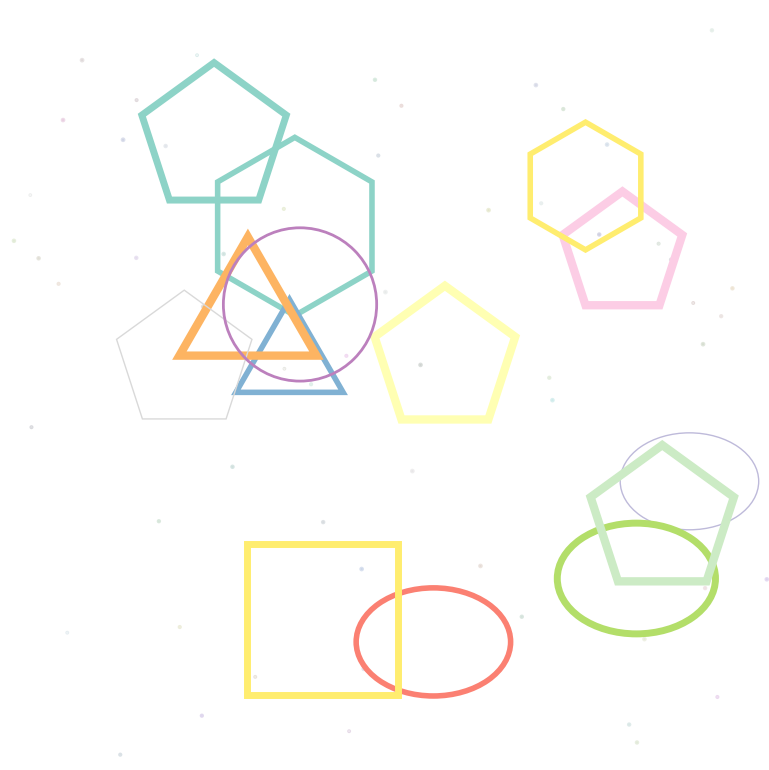[{"shape": "hexagon", "thickness": 2, "radius": 0.58, "center": [0.383, 0.706]}, {"shape": "pentagon", "thickness": 2.5, "radius": 0.49, "center": [0.278, 0.82]}, {"shape": "pentagon", "thickness": 3, "radius": 0.48, "center": [0.578, 0.533]}, {"shape": "oval", "thickness": 0.5, "radius": 0.45, "center": [0.895, 0.375]}, {"shape": "oval", "thickness": 2, "radius": 0.5, "center": [0.563, 0.166]}, {"shape": "triangle", "thickness": 2, "radius": 0.4, "center": [0.376, 0.531]}, {"shape": "triangle", "thickness": 3, "radius": 0.51, "center": [0.322, 0.59]}, {"shape": "oval", "thickness": 2.5, "radius": 0.51, "center": [0.826, 0.249]}, {"shape": "pentagon", "thickness": 3, "radius": 0.41, "center": [0.808, 0.67]}, {"shape": "pentagon", "thickness": 0.5, "radius": 0.46, "center": [0.239, 0.531]}, {"shape": "circle", "thickness": 1, "radius": 0.5, "center": [0.39, 0.605]}, {"shape": "pentagon", "thickness": 3, "radius": 0.49, "center": [0.86, 0.324]}, {"shape": "hexagon", "thickness": 2, "radius": 0.41, "center": [0.76, 0.758]}, {"shape": "square", "thickness": 2.5, "radius": 0.49, "center": [0.419, 0.196]}]